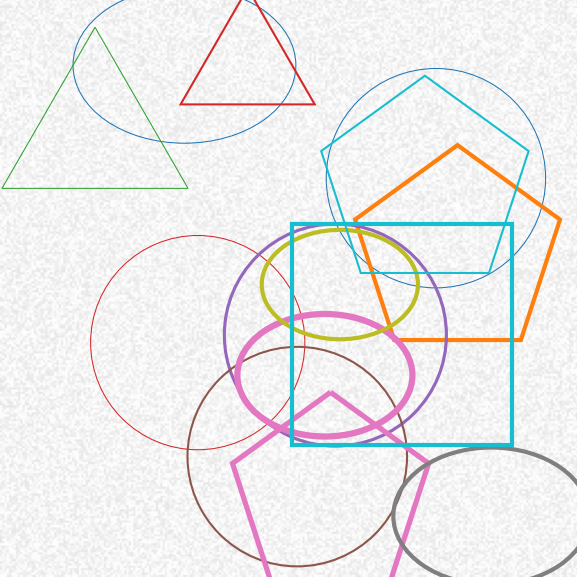[{"shape": "oval", "thickness": 0.5, "radius": 0.96, "center": [0.319, 0.886]}, {"shape": "circle", "thickness": 0.5, "radius": 0.95, "center": [0.755, 0.691]}, {"shape": "pentagon", "thickness": 2, "radius": 0.93, "center": [0.792, 0.561]}, {"shape": "triangle", "thickness": 0.5, "radius": 0.93, "center": [0.165, 0.766]}, {"shape": "triangle", "thickness": 1, "radius": 0.67, "center": [0.429, 0.885]}, {"shape": "circle", "thickness": 0.5, "radius": 0.93, "center": [0.342, 0.406]}, {"shape": "circle", "thickness": 1.5, "radius": 0.96, "center": [0.581, 0.419]}, {"shape": "circle", "thickness": 1, "radius": 0.95, "center": [0.515, 0.208]}, {"shape": "pentagon", "thickness": 2.5, "radius": 0.89, "center": [0.572, 0.141]}, {"shape": "oval", "thickness": 3, "radius": 0.76, "center": [0.563, 0.349]}, {"shape": "oval", "thickness": 2, "radius": 0.85, "center": [0.851, 0.105]}, {"shape": "oval", "thickness": 2, "radius": 0.68, "center": [0.588, 0.506]}, {"shape": "square", "thickness": 2, "radius": 0.95, "center": [0.696, 0.42]}, {"shape": "pentagon", "thickness": 1, "radius": 0.94, "center": [0.736, 0.679]}]